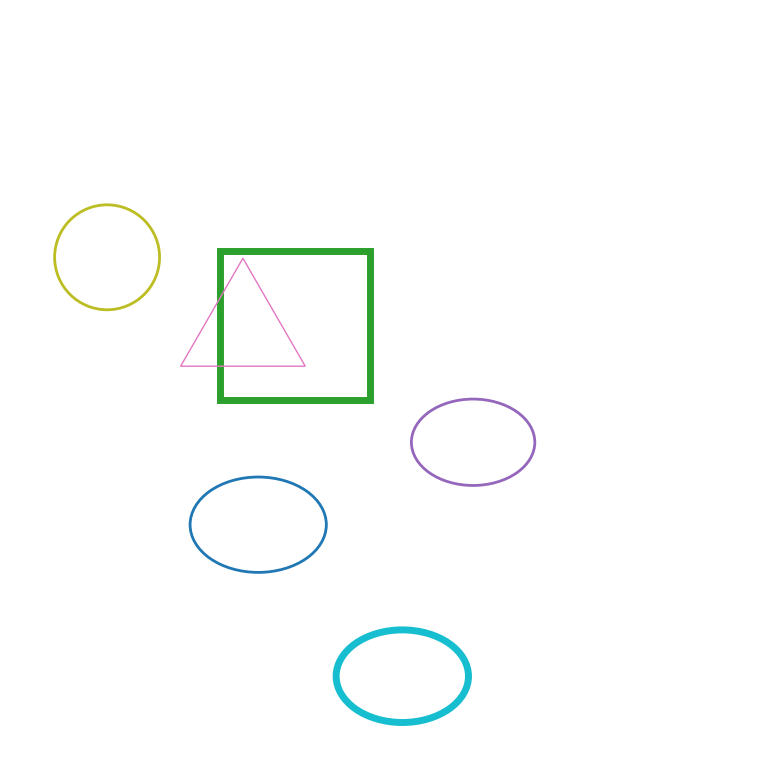[{"shape": "oval", "thickness": 1, "radius": 0.44, "center": [0.335, 0.319]}, {"shape": "square", "thickness": 2.5, "radius": 0.49, "center": [0.383, 0.577]}, {"shape": "oval", "thickness": 1, "radius": 0.4, "center": [0.614, 0.426]}, {"shape": "triangle", "thickness": 0.5, "radius": 0.47, "center": [0.316, 0.571]}, {"shape": "circle", "thickness": 1, "radius": 0.34, "center": [0.139, 0.666]}, {"shape": "oval", "thickness": 2.5, "radius": 0.43, "center": [0.523, 0.122]}]